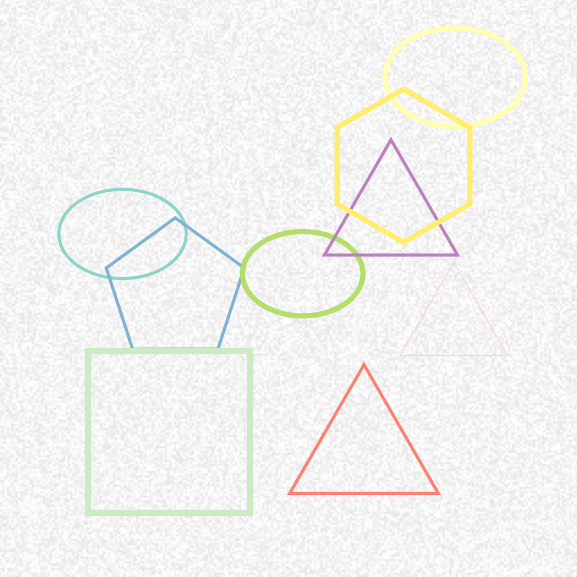[{"shape": "oval", "thickness": 1.5, "radius": 0.55, "center": [0.212, 0.594]}, {"shape": "oval", "thickness": 2.5, "radius": 0.61, "center": [0.788, 0.865]}, {"shape": "triangle", "thickness": 1.5, "radius": 0.74, "center": [0.63, 0.219]}, {"shape": "pentagon", "thickness": 1.5, "radius": 0.63, "center": [0.304, 0.496]}, {"shape": "oval", "thickness": 2.5, "radius": 0.52, "center": [0.524, 0.525]}, {"shape": "triangle", "thickness": 0.5, "radius": 0.54, "center": [0.786, 0.437]}, {"shape": "triangle", "thickness": 1.5, "radius": 0.67, "center": [0.677, 0.624]}, {"shape": "square", "thickness": 3, "radius": 0.7, "center": [0.293, 0.251]}, {"shape": "hexagon", "thickness": 2.5, "radius": 0.66, "center": [0.699, 0.712]}]